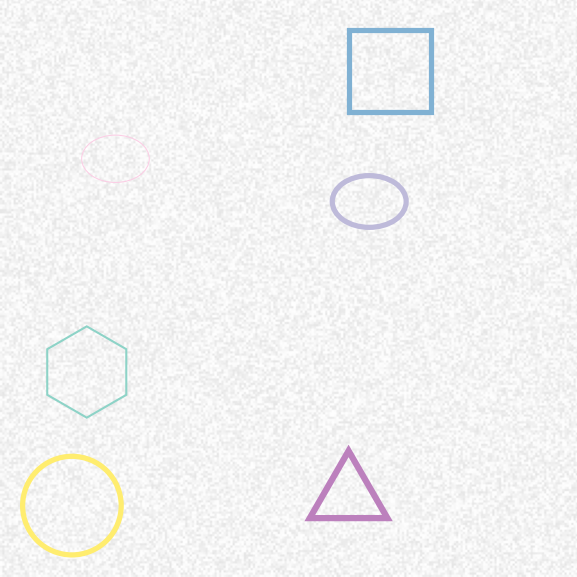[{"shape": "hexagon", "thickness": 1, "radius": 0.4, "center": [0.15, 0.355]}, {"shape": "oval", "thickness": 2.5, "radius": 0.32, "center": [0.639, 0.65]}, {"shape": "square", "thickness": 2.5, "radius": 0.36, "center": [0.675, 0.877]}, {"shape": "oval", "thickness": 0.5, "radius": 0.29, "center": [0.2, 0.724]}, {"shape": "triangle", "thickness": 3, "radius": 0.39, "center": [0.604, 0.141]}, {"shape": "circle", "thickness": 2.5, "radius": 0.43, "center": [0.125, 0.124]}]